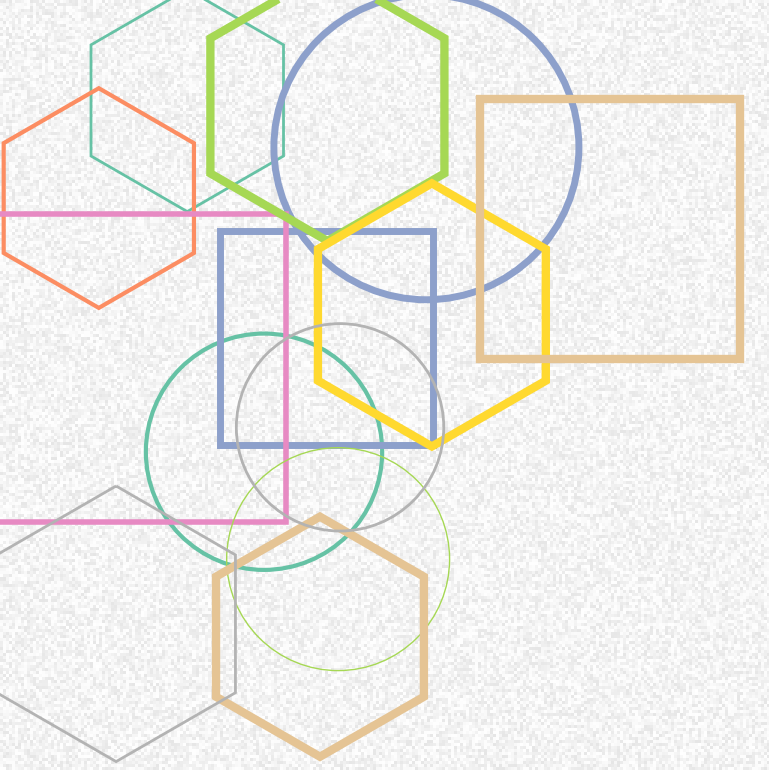[{"shape": "circle", "thickness": 1.5, "radius": 0.77, "center": [0.343, 0.413]}, {"shape": "hexagon", "thickness": 1, "radius": 0.72, "center": [0.243, 0.87]}, {"shape": "hexagon", "thickness": 1.5, "radius": 0.71, "center": [0.128, 0.743]}, {"shape": "circle", "thickness": 2.5, "radius": 0.99, "center": [0.554, 0.809]}, {"shape": "square", "thickness": 2.5, "radius": 0.69, "center": [0.424, 0.561]}, {"shape": "square", "thickness": 2, "radius": 1.0, "center": [0.171, 0.523]}, {"shape": "hexagon", "thickness": 3, "radius": 0.88, "center": [0.425, 0.863]}, {"shape": "circle", "thickness": 0.5, "radius": 0.72, "center": [0.439, 0.274]}, {"shape": "hexagon", "thickness": 3, "radius": 0.85, "center": [0.561, 0.591]}, {"shape": "hexagon", "thickness": 3, "radius": 0.78, "center": [0.416, 0.173]}, {"shape": "square", "thickness": 3, "radius": 0.84, "center": [0.792, 0.702]}, {"shape": "circle", "thickness": 1, "radius": 0.67, "center": [0.442, 0.445]}, {"shape": "hexagon", "thickness": 1, "radius": 0.89, "center": [0.151, 0.19]}]